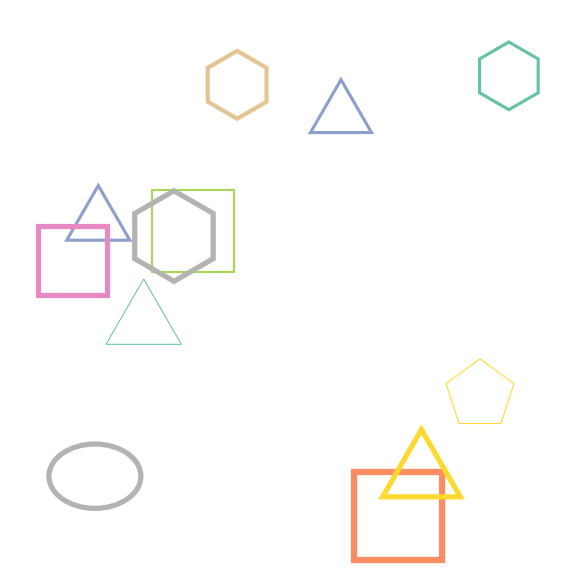[{"shape": "hexagon", "thickness": 1.5, "radius": 0.29, "center": [0.881, 0.868]}, {"shape": "triangle", "thickness": 0.5, "radius": 0.38, "center": [0.249, 0.441]}, {"shape": "square", "thickness": 3, "radius": 0.38, "center": [0.689, 0.106]}, {"shape": "triangle", "thickness": 1.5, "radius": 0.32, "center": [0.17, 0.615]}, {"shape": "triangle", "thickness": 1.5, "radius": 0.31, "center": [0.59, 0.8]}, {"shape": "square", "thickness": 2.5, "radius": 0.3, "center": [0.125, 0.548]}, {"shape": "square", "thickness": 1, "radius": 0.35, "center": [0.334, 0.599]}, {"shape": "triangle", "thickness": 2.5, "radius": 0.39, "center": [0.73, 0.178]}, {"shape": "pentagon", "thickness": 0.5, "radius": 0.31, "center": [0.831, 0.316]}, {"shape": "hexagon", "thickness": 2, "radius": 0.29, "center": [0.411, 0.852]}, {"shape": "hexagon", "thickness": 2.5, "radius": 0.39, "center": [0.301, 0.59]}, {"shape": "oval", "thickness": 2.5, "radius": 0.4, "center": [0.164, 0.175]}]